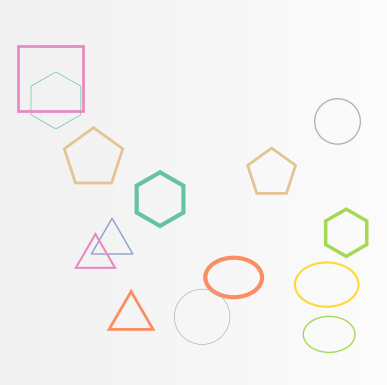[{"shape": "hexagon", "thickness": 3, "radius": 0.35, "center": [0.413, 0.483]}, {"shape": "hexagon", "thickness": 0.5, "radius": 0.37, "center": [0.144, 0.739]}, {"shape": "triangle", "thickness": 2, "radius": 0.33, "center": [0.338, 0.177]}, {"shape": "oval", "thickness": 3, "radius": 0.37, "center": [0.603, 0.279]}, {"shape": "triangle", "thickness": 1, "radius": 0.31, "center": [0.289, 0.371]}, {"shape": "square", "thickness": 2, "radius": 0.42, "center": [0.13, 0.796]}, {"shape": "triangle", "thickness": 1.5, "radius": 0.29, "center": [0.246, 0.334]}, {"shape": "hexagon", "thickness": 2.5, "radius": 0.31, "center": [0.893, 0.395]}, {"shape": "oval", "thickness": 1, "radius": 0.33, "center": [0.849, 0.131]}, {"shape": "oval", "thickness": 1.5, "radius": 0.41, "center": [0.843, 0.261]}, {"shape": "pentagon", "thickness": 2, "radius": 0.4, "center": [0.241, 0.589]}, {"shape": "pentagon", "thickness": 2, "radius": 0.33, "center": [0.701, 0.55]}, {"shape": "circle", "thickness": 1, "radius": 0.29, "center": [0.871, 0.685]}, {"shape": "circle", "thickness": 0.5, "radius": 0.36, "center": [0.522, 0.177]}]